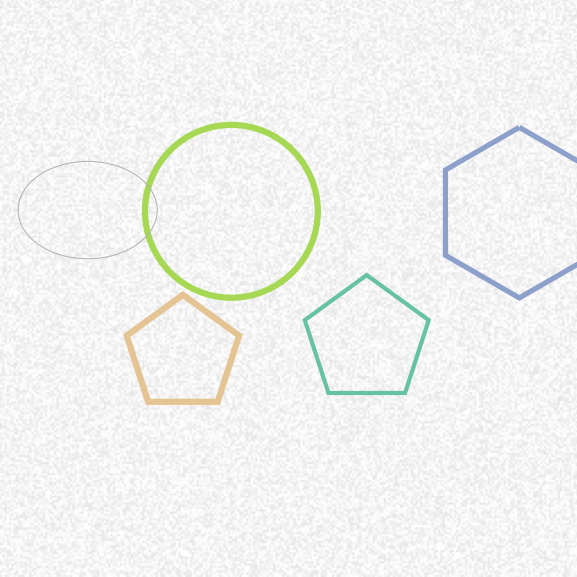[{"shape": "pentagon", "thickness": 2, "radius": 0.56, "center": [0.635, 0.41]}, {"shape": "hexagon", "thickness": 2.5, "radius": 0.74, "center": [0.899, 0.631]}, {"shape": "circle", "thickness": 3, "radius": 0.75, "center": [0.401, 0.633]}, {"shape": "pentagon", "thickness": 3, "radius": 0.51, "center": [0.317, 0.386]}, {"shape": "oval", "thickness": 0.5, "radius": 0.6, "center": [0.152, 0.635]}]